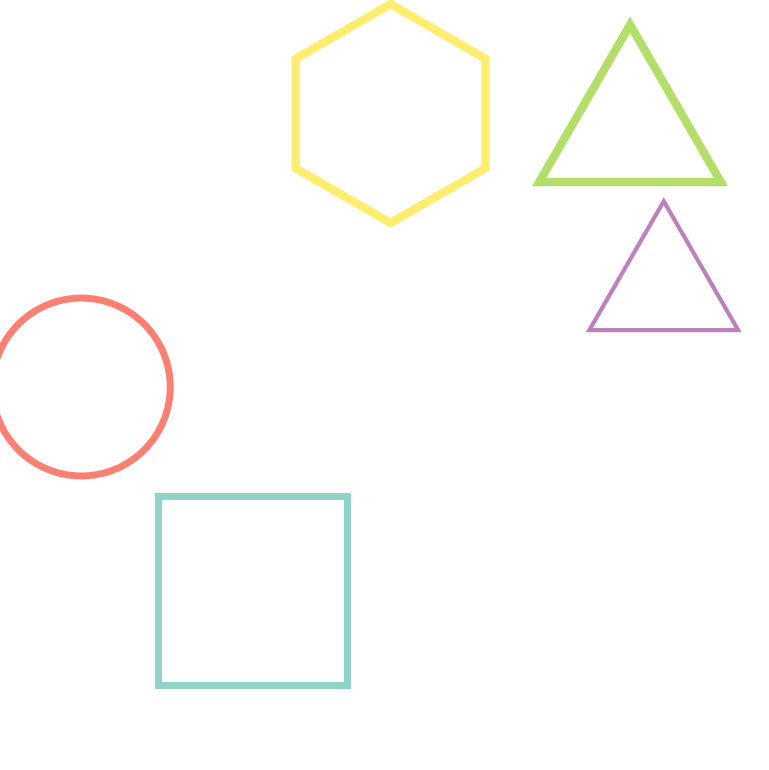[{"shape": "square", "thickness": 2.5, "radius": 0.61, "center": [0.328, 0.233]}, {"shape": "circle", "thickness": 2.5, "radius": 0.58, "center": [0.106, 0.497]}, {"shape": "triangle", "thickness": 3, "radius": 0.68, "center": [0.818, 0.832]}, {"shape": "triangle", "thickness": 1.5, "radius": 0.56, "center": [0.862, 0.627]}, {"shape": "hexagon", "thickness": 3, "radius": 0.71, "center": [0.507, 0.853]}]